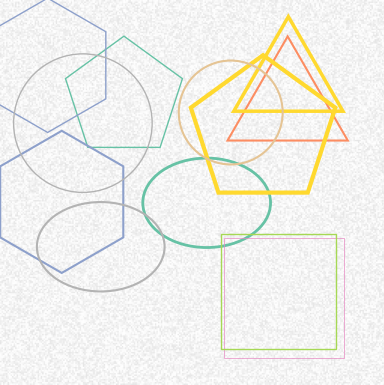[{"shape": "pentagon", "thickness": 1, "radius": 0.8, "center": [0.322, 0.746]}, {"shape": "oval", "thickness": 2, "radius": 0.83, "center": [0.537, 0.473]}, {"shape": "triangle", "thickness": 1.5, "radius": 0.9, "center": [0.747, 0.725]}, {"shape": "hexagon", "thickness": 1, "radius": 0.87, "center": [0.124, 0.83]}, {"shape": "hexagon", "thickness": 1.5, "radius": 0.92, "center": [0.16, 0.476]}, {"shape": "square", "thickness": 0.5, "radius": 0.78, "center": [0.737, 0.226]}, {"shape": "square", "thickness": 1, "radius": 0.74, "center": [0.724, 0.243]}, {"shape": "triangle", "thickness": 2.5, "radius": 0.82, "center": [0.749, 0.793]}, {"shape": "pentagon", "thickness": 3, "radius": 0.99, "center": [0.683, 0.659]}, {"shape": "circle", "thickness": 1.5, "radius": 0.67, "center": [0.599, 0.708]}, {"shape": "circle", "thickness": 1, "radius": 0.9, "center": [0.215, 0.68]}, {"shape": "oval", "thickness": 1.5, "radius": 0.83, "center": [0.262, 0.359]}]